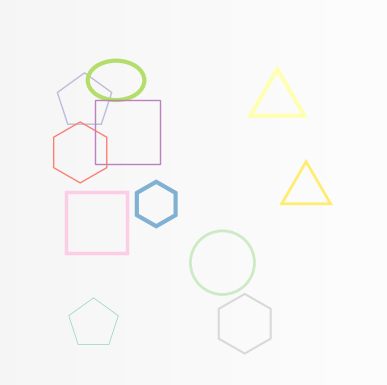[{"shape": "pentagon", "thickness": 0.5, "radius": 0.34, "center": [0.241, 0.159]}, {"shape": "triangle", "thickness": 3, "radius": 0.4, "center": [0.716, 0.74]}, {"shape": "pentagon", "thickness": 1, "radius": 0.37, "center": [0.218, 0.737]}, {"shape": "hexagon", "thickness": 1, "radius": 0.4, "center": [0.207, 0.604]}, {"shape": "hexagon", "thickness": 3, "radius": 0.29, "center": [0.403, 0.47]}, {"shape": "oval", "thickness": 3, "radius": 0.37, "center": [0.299, 0.791]}, {"shape": "square", "thickness": 2.5, "radius": 0.4, "center": [0.249, 0.422]}, {"shape": "hexagon", "thickness": 1.5, "radius": 0.39, "center": [0.632, 0.159]}, {"shape": "square", "thickness": 1, "radius": 0.42, "center": [0.328, 0.657]}, {"shape": "circle", "thickness": 2, "radius": 0.41, "center": [0.574, 0.318]}, {"shape": "triangle", "thickness": 2, "radius": 0.36, "center": [0.79, 0.507]}]